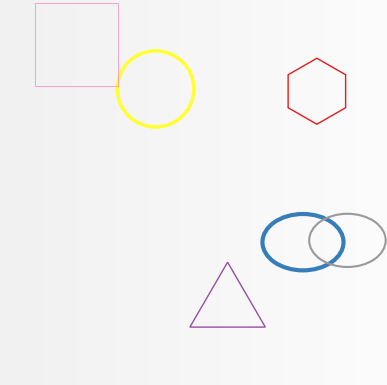[{"shape": "hexagon", "thickness": 1, "radius": 0.43, "center": [0.818, 0.763]}, {"shape": "oval", "thickness": 3, "radius": 0.52, "center": [0.782, 0.371]}, {"shape": "triangle", "thickness": 1, "radius": 0.56, "center": [0.587, 0.207]}, {"shape": "circle", "thickness": 2.5, "radius": 0.49, "center": [0.401, 0.769]}, {"shape": "square", "thickness": 0.5, "radius": 0.54, "center": [0.197, 0.884]}, {"shape": "oval", "thickness": 1.5, "radius": 0.49, "center": [0.897, 0.376]}]